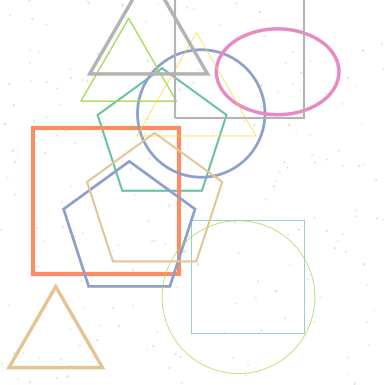[{"shape": "pentagon", "thickness": 1.5, "radius": 0.88, "center": [0.421, 0.647]}, {"shape": "square", "thickness": 0.5, "radius": 0.73, "center": [0.643, 0.282]}, {"shape": "square", "thickness": 3, "radius": 0.95, "center": [0.276, 0.478]}, {"shape": "circle", "thickness": 2, "radius": 0.83, "center": [0.523, 0.705]}, {"shape": "pentagon", "thickness": 2, "radius": 0.9, "center": [0.336, 0.401]}, {"shape": "oval", "thickness": 2.5, "radius": 0.8, "center": [0.721, 0.814]}, {"shape": "triangle", "thickness": 1, "radius": 0.72, "center": [0.334, 0.809]}, {"shape": "circle", "thickness": 0.5, "radius": 0.99, "center": [0.619, 0.228]}, {"shape": "triangle", "thickness": 0.5, "radius": 0.89, "center": [0.51, 0.736]}, {"shape": "pentagon", "thickness": 1.5, "radius": 0.92, "center": [0.402, 0.47]}, {"shape": "triangle", "thickness": 2.5, "radius": 0.7, "center": [0.145, 0.115]}, {"shape": "triangle", "thickness": 2.5, "radius": 0.88, "center": [0.386, 0.896]}, {"shape": "square", "thickness": 1.5, "radius": 0.84, "center": [0.623, 0.861]}]